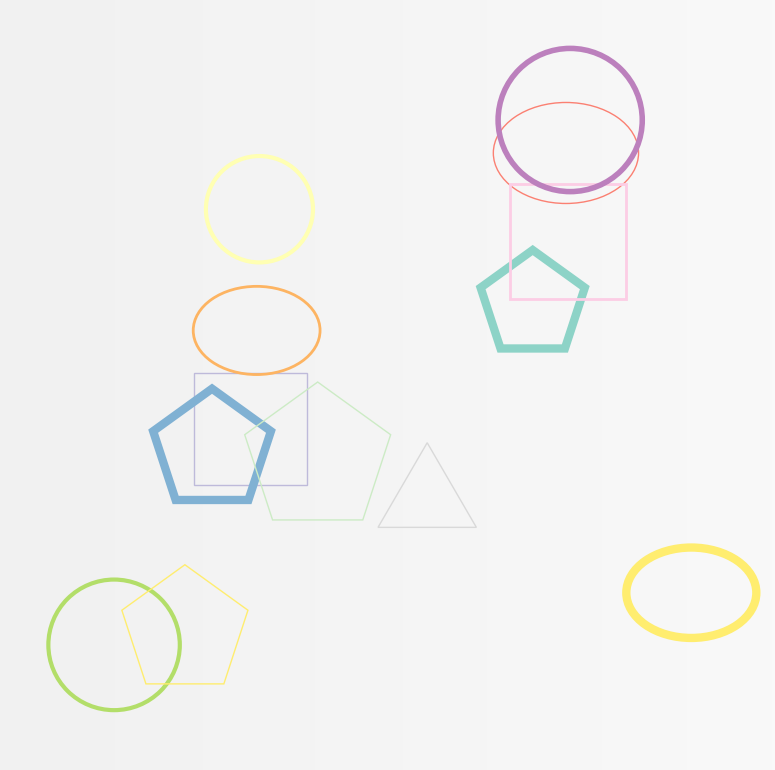[{"shape": "pentagon", "thickness": 3, "radius": 0.35, "center": [0.687, 0.605]}, {"shape": "circle", "thickness": 1.5, "radius": 0.35, "center": [0.335, 0.728]}, {"shape": "square", "thickness": 0.5, "radius": 0.36, "center": [0.323, 0.442]}, {"shape": "oval", "thickness": 0.5, "radius": 0.47, "center": [0.73, 0.801]}, {"shape": "pentagon", "thickness": 3, "radius": 0.4, "center": [0.274, 0.415]}, {"shape": "oval", "thickness": 1, "radius": 0.41, "center": [0.331, 0.571]}, {"shape": "circle", "thickness": 1.5, "radius": 0.42, "center": [0.147, 0.163]}, {"shape": "square", "thickness": 1, "radius": 0.37, "center": [0.733, 0.687]}, {"shape": "triangle", "thickness": 0.5, "radius": 0.37, "center": [0.551, 0.352]}, {"shape": "circle", "thickness": 2, "radius": 0.46, "center": [0.736, 0.844]}, {"shape": "pentagon", "thickness": 0.5, "radius": 0.5, "center": [0.41, 0.405]}, {"shape": "pentagon", "thickness": 0.5, "radius": 0.43, "center": [0.239, 0.181]}, {"shape": "oval", "thickness": 3, "radius": 0.42, "center": [0.892, 0.23]}]